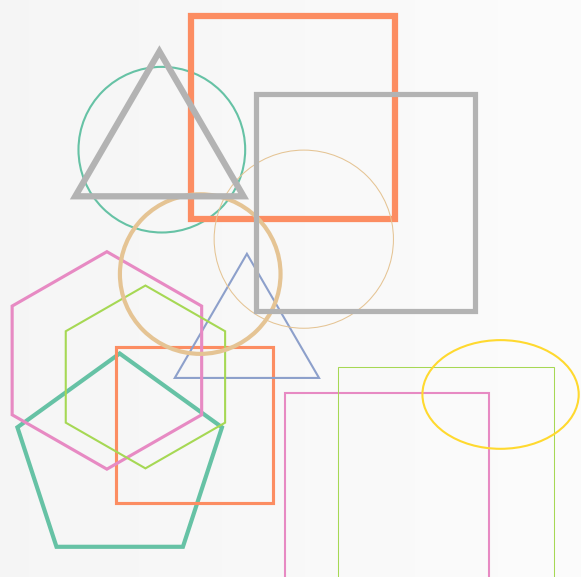[{"shape": "circle", "thickness": 1, "radius": 0.72, "center": [0.278, 0.74]}, {"shape": "pentagon", "thickness": 2, "radius": 0.93, "center": [0.206, 0.202]}, {"shape": "square", "thickness": 1.5, "radius": 0.68, "center": [0.335, 0.263]}, {"shape": "square", "thickness": 3, "radius": 0.88, "center": [0.504, 0.796]}, {"shape": "triangle", "thickness": 1, "radius": 0.72, "center": [0.425, 0.416]}, {"shape": "hexagon", "thickness": 1.5, "radius": 0.94, "center": [0.184, 0.375]}, {"shape": "square", "thickness": 1, "radius": 0.88, "center": [0.666, 0.143]}, {"shape": "hexagon", "thickness": 1, "radius": 0.79, "center": [0.25, 0.346]}, {"shape": "square", "thickness": 0.5, "radius": 0.93, "center": [0.767, 0.178]}, {"shape": "oval", "thickness": 1, "radius": 0.67, "center": [0.861, 0.316]}, {"shape": "circle", "thickness": 2, "radius": 0.69, "center": [0.344, 0.525]}, {"shape": "circle", "thickness": 0.5, "radius": 0.77, "center": [0.523, 0.585]}, {"shape": "square", "thickness": 2.5, "radius": 0.94, "center": [0.629, 0.649]}, {"shape": "triangle", "thickness": 3, "radius": 0.84, "center": [0.274, 0.743]}]